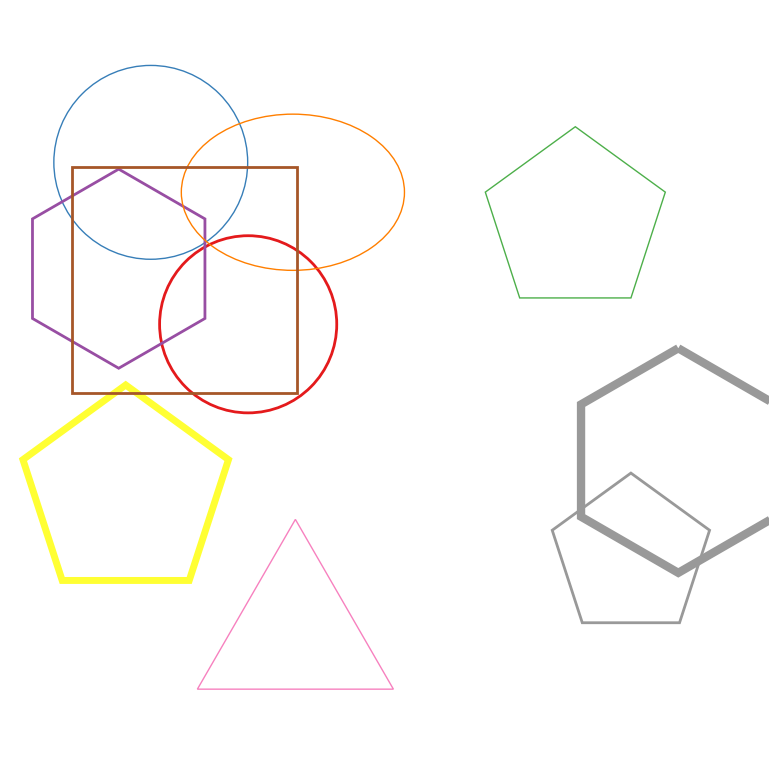[{"shape": "circle", "thickness": 1, "radius": 0.58, "center": [0.322, 0.579]}, {"shape": "circle", "thickness": 0.5, "radius": 0.63, "center": [0.196, 0.789]}, {"shape": "pentagon", "thickness": 0.5, "radius": 0.61, "center": [0.747, 0.713]}, {"shape": "hexagon", "thickness": 1, "radius": 0.65, "center": [0.154, 0.651]}, {"shape": "oval", "thickness": 0.5, "radius": 0.72, "center": [0.38, 0.75]}, {"shape": "pentagon", "thickness": 2.5, "radius": 0.7, "center": [0.163, 0.36]}, {"shape": "square", "thickness": 1, "radius": 0.73, "center": [0.24, 0.637]}, {"shape": "triangle", "thickness": 0.5, "radius": 0.73, "center": [0.384, 0.178]}, {"shape": "pentagon", "thickness": 1, "radius": 0.54, "center": [0.819, 0.278]}, {"shape": "hexagon", "thickness": 3, "radius": 0.73, "center": [0.881, 0.402]}]